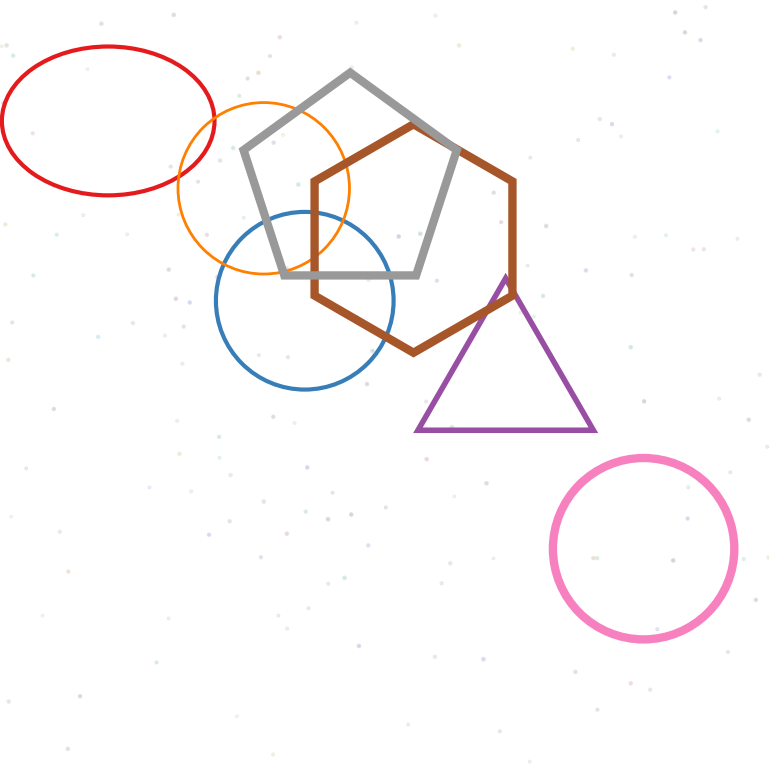[{"shape": "oval", "thickness": 1.5, "radius": 0.69, "center": [0.141, 0.843]}, {"shape": "circle", "thickness": 1.5, "radius": 0.58, "center": [0.396, 0.609]}, {"shape": "triangle", "thickness": 2, "radius": 0.66, "center": [0.657, 0.507]}, {"shape": "circle", "thickness": 1, "radius": 0.56, "center": [0.343, 0.755]}, {"shape": "hexagon", "thickness": 3, "radius": 0.74, "center": [0.537, 0.69]}, {"shape": "circle", "thickness": 3, "radius": 0.59, "center": [0.836, 0.287]}, {"shape": "pentagon", "thickness": 3, "radius": 0.73, "center": [0.455, 0.76]}]